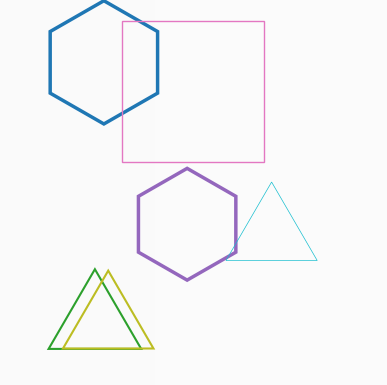[{"shape": "hexagon", "thickness": 2.5, "radius": 0.8, "center": [0.268, 0.838]}, {"shape": "triangle", "thickness": 1.5, "radius": 0.69, "center": [0.245, 0.163]}, {"shape": "hexagon", "thickness": 2.5, "radius": 0.73, "center": [0.483, 0.418]}, {"shape": "square", "thickness": 1, "radius": 0.92, "center": [0.498, 0.762]}, {"shape": "triangle", "thickness": 1.5, "radius": 0.67, "center": [0.279, 0.162]}, {"shape": "triangle", "thickness": 0.5, "radius": 0.68, "center": [0.701, 0.391]}]